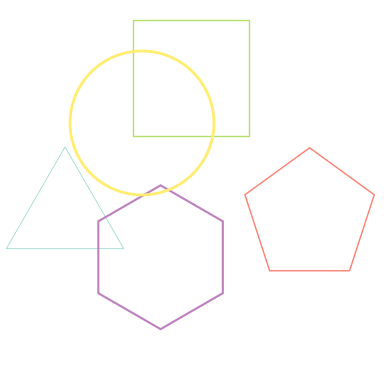[{"shape": "triangle", "thickness": 0.5, "radius": 0.88, "center": [0.169, 0.442]}, {"shape": "pentagon", "thickness": 1, "radius": 0.88, "center": [0.804, 0.44]}, {"shape": "square", "thickness": 1, "radius": 0.75, "center": [0.496, 0.798]}, {"shape": "hexagon", "thickness": 1.5, "radius": 0.93, "center": [0.417, 0.332]}, {"shape": "circle", "thickness": 2, "radius": 0.93, "center": [0.369, 0.681]}]